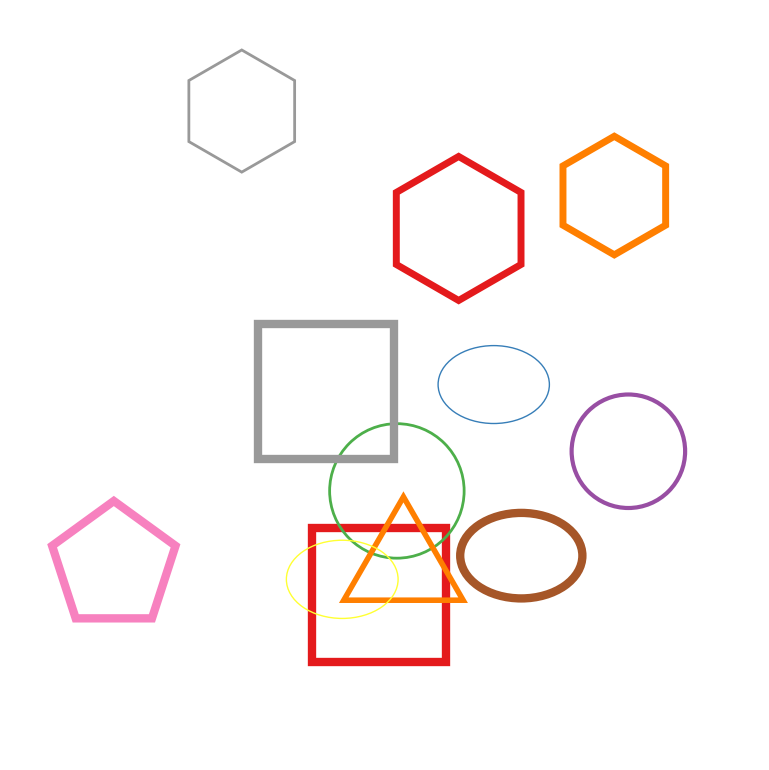[{"shape": "hexagon", "thickness": 2.5, "radius": 0.47, "center": [0.596, 0.703]}, {"shape": "square", "thickness": 3, "radius": 0.44, "center": [0.492, 0.227]}, {"shape": "oval", "thickness": 0.5, "radius": 0.36, "center": [0.641, 0.501]}, {"shape": "circle", "thickness": 1, "radius": 0.44, "center": [0.515, 0.362]}, {"shape": "circle", "thickness": 1.5, "radius": 0.37, "center": [0.816, 0.414]}, {"shape": "triangle", "thickness": 2, "radius": 0.45, "center": [0.524, 0.265]}, {"shape": "hexagon", "thickness": 2.5, "radius": 0.38, "center": [0.798, 0.746]}, {"shape": "oval", "thickness": 0.5, "radius": 0.36, "center": [0.444, 0.248]}, {"shape": "oval", "thickness": 3, "radius": 0.4, "center": [0.677, 0.278]}, {"shape": "pentagon", "thickness": 3, "radius": 0.42, "center": [0.148, 0.265]}, {"shape": "hexagon", "thickness": 1, "radius": 0.4, "center": [0.314, 0.856]}, {"shape": "square", "thickness": 3, "radius": 0.44, "center": [0.423, 0.492]}]